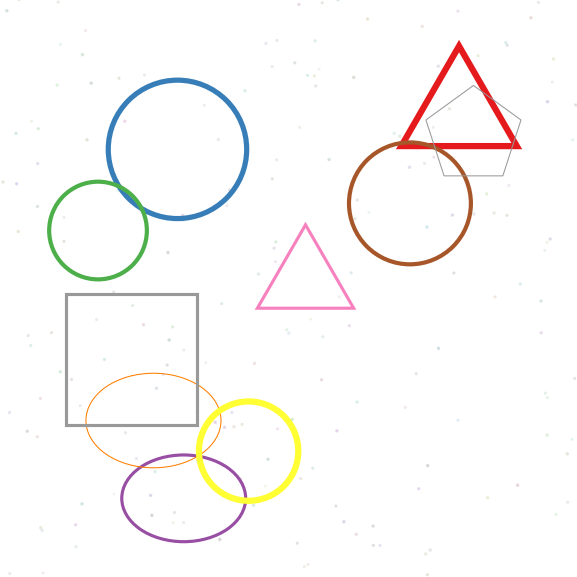[{"shape": "triangle", "thickness": 3, "radius": 0.58, "center": [0.795, 0.804]}, {"shape": "circle", "thickness": 2.5, "radius": 0.6, "center": [0.307, 0.741]}, {"shape": "circle", "thickness": 2, "radius": 0.42, "center": [0.17, 0.6]}, {"shape": "oval", "thickness": 1.5, "radius": 0.54, "center": [0.318, 0.136]}, {"shape": "oval", "thickness": 0.5, "radius": 0.58, "center": [0.266, 0.271]}, {"shape": "circle", "thickness": 3, "radius": 0.43, "center": [0.43, 0.218]}, {"shape": "circle", "thickness": 2, "radius": 0.53, "center": [0.71, 0.647]}, {"shape": "triangle", "thickness": 1.5, "radius": 0.48, "center": [0.529, 0.514]}, {"shape": "square", "thickness": 1.5, "radius": 0.57, "center": [0.229, 0.376]}, {"shape": "pentagon", "thickness": 0.5, "radius": 0.43, "center": [0.82, 0.765]}]